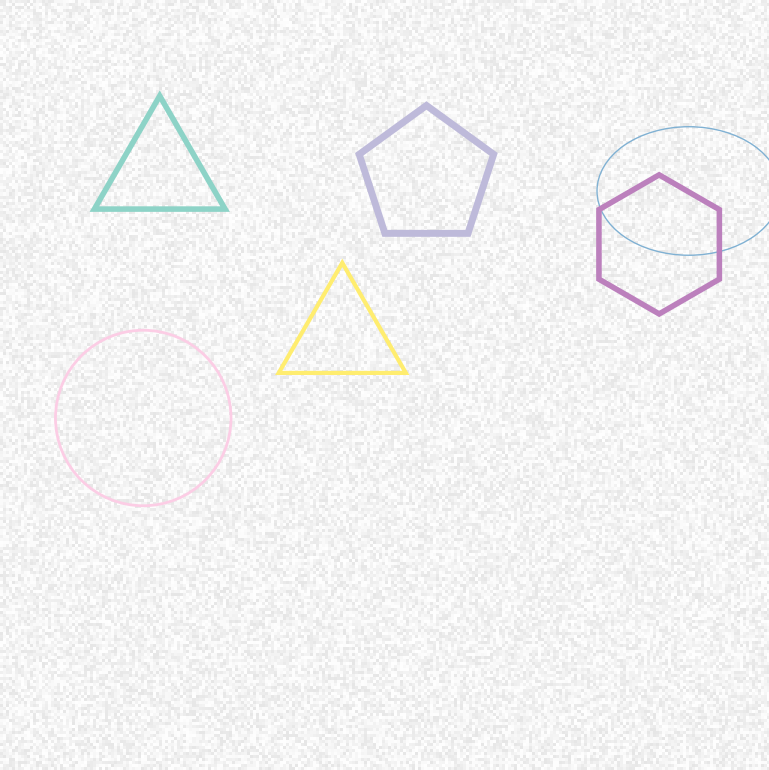[{"shape": "triangle", "thickness": 2, "radius": 0.49, "center": [0.207, 0.777]}, {"shape": "pentagon", "thickness": 2.5, "radius": 0.46, "center": [0.554, 0.771]}, {"shape": "oval", "thickness": 0.5, "radius": 0.6, "center": [0.895, 0.752]}, {"shape": "circle", "thickness": 1, "radius": 0.57, "center": [0.186, 0.457]}, {"shape": "hexagon", "thickness": 2, "radius": 0.45, "center": [0.856, 0.683]}, {"shape": "triangle", "thickness": 1.5, "radius": 0.48, "center": [0.445, 0.563]}]